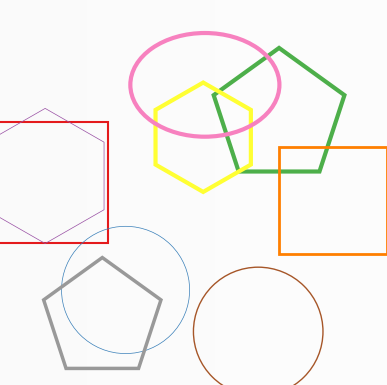[{"shape": "square", "thickness": 1.5, "radius": 0.79, "center": [0.121, 0.526]}, {"shape": "circle", "thickness": 0.5, "radius": 0.83, "center": [0.324, 0.247]}, {"shape": "pentagon", "thickness": 3, "radius": 0.89, "center": [0.72, 0.698]}, {"shape": "hexagon", "thickness": 0.5, "radius": 0.88, "center": [0.117, 0.543]}, {"shape": "square", "thickness": 2, "radius": 0.7, "center": [0.859, 0.478]}, {"shape": "hexagon", "thickness": 3, "radius": 0.71, "center": [0.524, 0.644]}, {"shape": "circle", "thickness": 1, "radius": 0.84, "center": [0.666, 0.139]}, {"shape": "oval", "thickness": 3, "radius": 0.96, "center": [0.529, 0.78]}, {"shape": "pentagon", "thickness": 2.5, "radius": 0.8, "center": [0.264, 0.172]}]